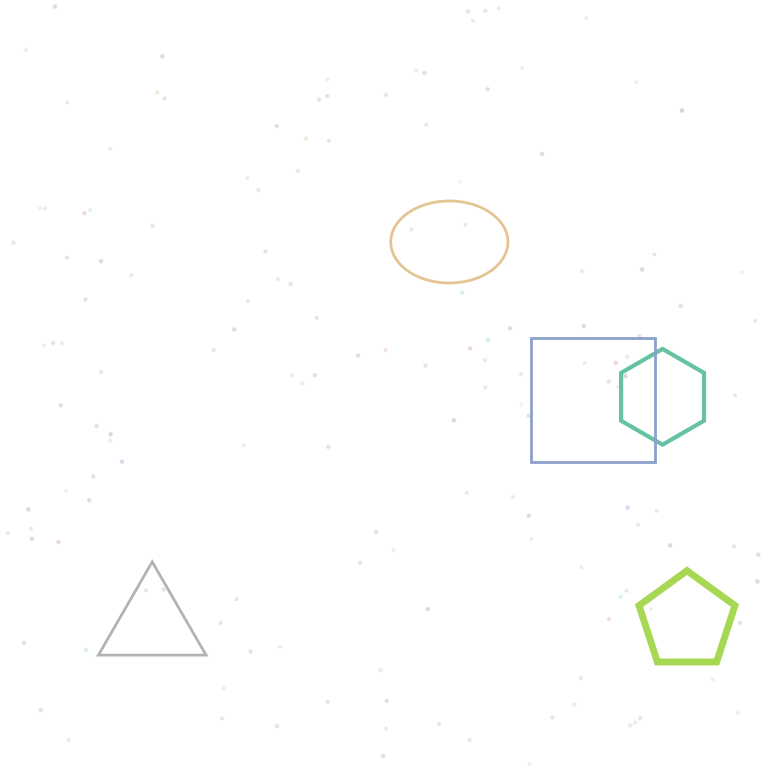[{"shape": "hexagon", "thickness": 1.5, "radius": 0.31, "center": [0.86, 0.485]}, {"shape": "square", "thickness": 1, "radius": 0.4, "center": [0.77, 0.481]}, {"shape": "pentagon", "thickness": 2.5, "radius": 0.33, "center": [0.892, 0.193]}, {"shape": "oval", "thickness": 1, "radius": 0.38, "center": [0.584, 0.686]}, {"shape": "triangle", "thickness": 1, "radius": 0.4, "center": [0.198, 0.19]}]